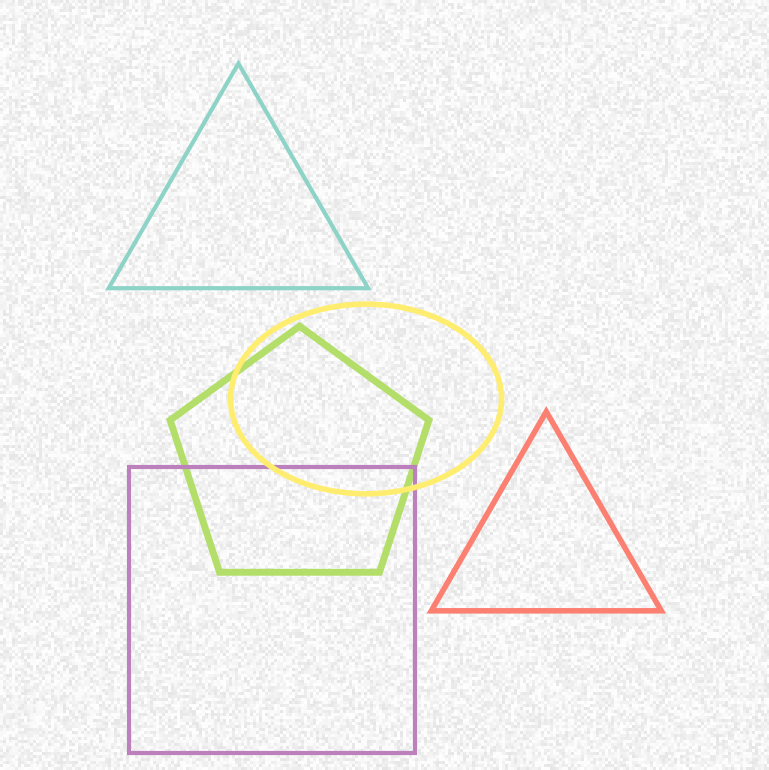[{"shape": "triangle", "thickness": 1.5, "radius": 0.97, "center": [0.31, 0.723]}, {"shape": "triangle", "thickness": 2, "radius": 0.86, "center": [0.709, 0.293]}, {"shape": "pentagon", "thickness": 2.5, "radius": 0.88, "center": [0.389, 0.4]}, {"shape": "square", "thickness": 1.5, "radius": 0.93, "center": [0.353, 0.208]}, {"shape": "oval", "thickness": 2, "radius": 0.88, "center": [0.475, 0.482]}]